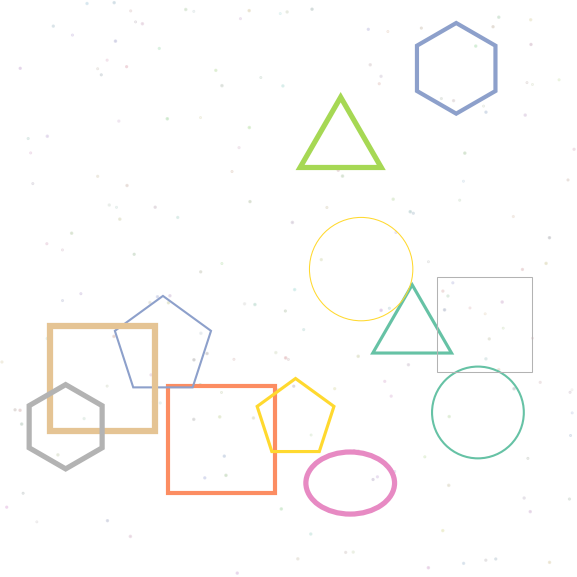[{"shape": "circle", "thickness": 1, "radius": 0.4, "center": [0.828, 0.285]}, {"shape": "triangle", "thickness": 1.5, "radius": 0.39, "center": [0.714, 0.427]}, {"shape": "square", "thickness": 2, "radius": 0.46, "center": [0.384, 0.238]}, {"shape": "pentagon", "thickness": 1, "radius": 0.44, "center": [0.282, 0.399]}, {"shape": "hexagon", "thickness": 2, "radius": 0.39, "center": [0.79, 0.881]}, {"shape": "oval", "thickness": 2.5, "radius": 0.38, "center": [0.606, 0.163]}, {"shape": "triangle", "thickness": 2.5, "radius": 0.41, "center": [0.59, 0.75]}, {"shape": "pentagon", "thickness": 1.5, "radius": 0.35, "center": [0.512, 0.274]}, {"shape": "circle", "thickness": 0.5, "radius": 0.45, "center": [0.625, 0.533]}, {"shape": "square", "thickness": 3, "radius": 0.45, "center": [0.178, 0.344]}, {"shape": "square", "thickness": 0.5, "radius": 0.41, "center": [0.839, 0.437]}, {"shape": "hexagon", "thickness": 2.5, "radius": 0.36, "center": [0.114, 0.26]}]